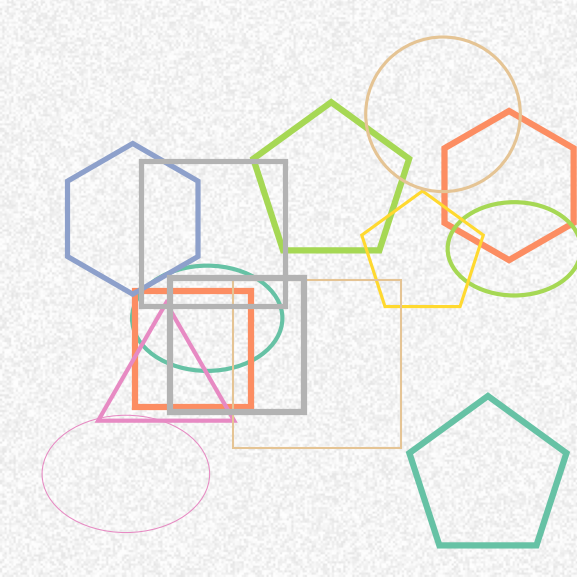[{"shape": "pentagon", "thickness": 3, "radius": 0.71, "center": [0.845, 0.17]}, {"shape": "oval", "thickness": 2, "radius": 0.65, "center": [0.359, 0.448]}, {"shape": "square", "thickness": 3, "radius": 0.5, "center": [0.334, 0.395]}, {"shape": "hexagon", "thickness": 3, "radius": 0.65, "center": [0.881, 0.678]}, {"shape": "hexagon", "thickness": 2.5, "radius": 0.65, "center": [0.23, 0.62]}, {"shape": "triangle", "thickness": 2, "radius": 0.68, "center": [0.288, 0.339]}, {"shape": "oval", "thickness": 0.5, "radius": 0.73, "center": [0.218, 0.179]}, {"shape": "pentagon", "thickness": 3, "radius": 0.71, "center": [0.574, 0.68]}, {"shape": "oval", "thickness": 2, "radius": 0.58, "center": [0.891, 0.568]}, {"shape": "pentagon", "thickness": 1.5, "radius": 0.55, "center": [0.732, 0.558]}, {"shape": "square", "thickness": 1, "radius": 0.73, "center": [0.549, 0.368]}, {"shape": "circle", "thickness": 1.5, "radius": 0.67, "center": [0.767, 0.801]}, {"shape": "square", "thickness": 3, "radius": 0.58, "center": [0.41, 0.401]}, {"shape": "square", "thickness": 2.5, "radius": 0.63, "center": [0.369, 0.595]}]